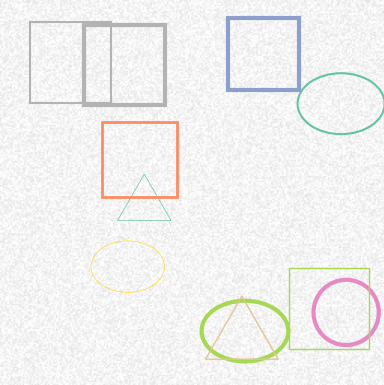[{"shape": "triangle", "thickness": 0.5, "radius": 0.4, "center": [0.375, 0.467]}, {"shape": "oval", "thickness": 1.5, "radius": 0.57, "center": [0.886, 0.731]}, {"shape": "square", "thickness": 2, "radius": 0.49, "center": [0.362, 0.586]}, {"shape": "square", "thickness": 3, "radius": 0.47, "center": [0.684, 0.86]}, {"shape": "circle", "thickness": 3, "radius": 0.42, "center": [0.899, 0.188]}, {"shape": "square", "thickness": 1, "radius": 0.52, "center": [0.855, 0.199]}, {"shape": "oval", "thickness": 3, "radius": 0.56, "center": [0.636, 0.14]}, {"shape": "oval", "thickness": 0.5, "radius": 0.48, "center": [0.332, 0.307]}, {"shape": "triangle", "thickness": 1, "radius": 0.55, "center": [0.628, 0.122]}, {"shape": "square", "thickness": 1.5, "radius": 0.53, "center": [0.183, 0.839]}, {"shape": "square", "thickness": 3, "radius": 0.52, "center": [0.324, 0.831]}]